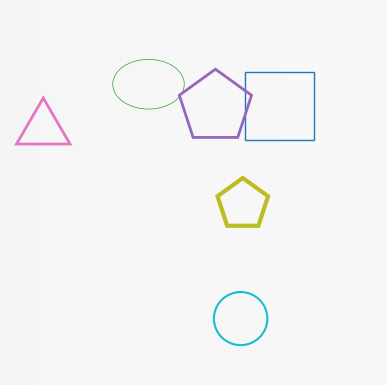[{"shape": "square", "thickness": 1, "radius": 0.44, "center": [0.722, 0.724]}, {"shape": "oval", "thickness": 0.5, "radius": 0.46, "center": [0.383, 0.781]}, {"shape": "pentagon", "thickness": 2, "radius": 0.49, "center": [0.556, 0.722]}, {"shape": "triangle", "thickness": 2, "radius": 0.4, "center": [0.112, 0.666]}, {"shape": "pentagon", "thickness": 3, "radius": 0.34, "center": [0.627, 0.469]}, {"shape": "circle", "thickness": 1.5, "radius": 0.34, "center": [0.621, 0.173]}]